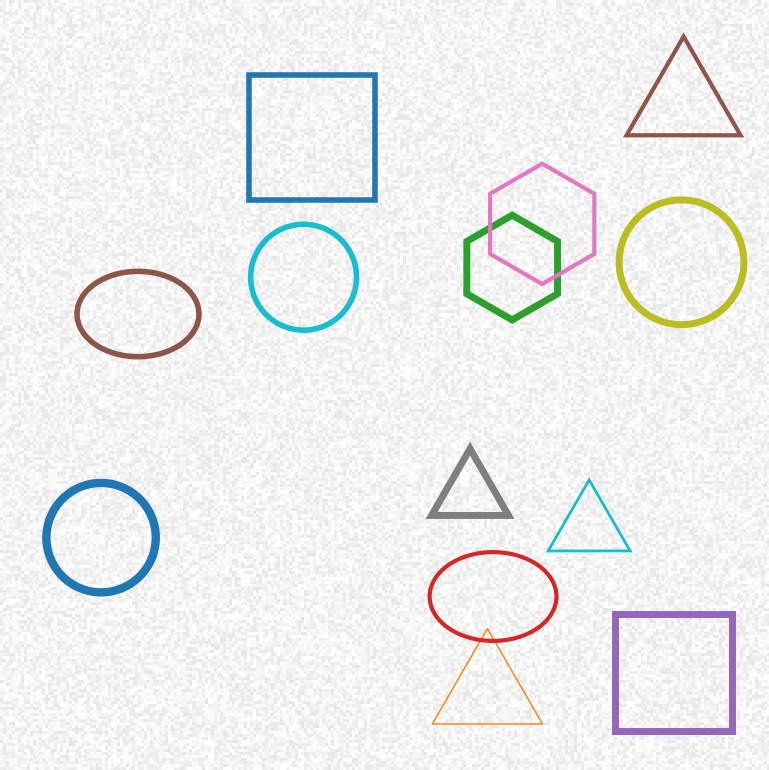[{"shape": "square", "thickness": 2, "radius": 0.41, "center": [0.406, 0.822]}, {"shape": "circle", "thickness": 3, "radius": 0.36, "center": [0.131, 0.302]}, {"shape": "triangle", "thickness": 0.5, "radius": 0.41, "center": [0.633, 0.101]}, {"shape": "hexagon", "thickness": 2.5, "radius": 0.34, "center": [0.665, 0.652]}, {"shape": "oval", "thickness": 1.5, "radius": 0.41, "center": [0.64, 0.225]}, {"shape": "square", "thickness": 2.5, "radius": 0.38, "center": [0.875, 0.126]}, {"shape": "oval", "thickness": 2, "radius": 0.4, "center": [0.179, 0.592]}, {"shape": "triangle", "thickness": 1.5, "radius": 0.43, "center": [0.888, 0.867]}, {"shape": "hexagon", "thickness": 1.5, "radius": 0.39, "center": [0.704, 0.709]}, {"shape": "triangle", "thickness": 2.5, "radius": 0.29, "center": [0.61, 0.359]}, {"shape": "circle", "thickness": 2.5, "radius": 0.41, "center": [0.885, 0.659]}, {"shape": "circle", "thickness": 2, "radius": 0.34, "center": [0.394, 0.64]}, {"shape": "triangle", "thickness": 1, "radius": 0.31, "center": [0.765, 0.315]}]